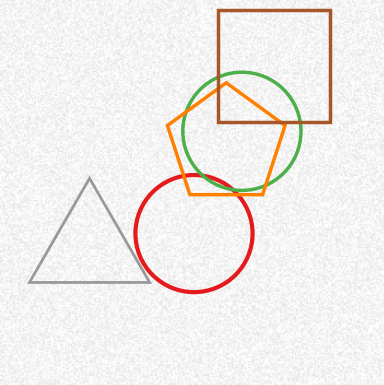[{"shape": "circle", "thickness": 3, "radius": 0.76, "center": [0.504, 0.393]}, {"shape": "circle", "thickness": 2.5, "radius": 0.77, "center": [0.628, 0.659]}, {"shape": "pentagon", "thickness": 2.5, "radius": 0.8, "center": [0.588, 0.624]}, {"shape": "square", "thickness": 2.5, "radius": 0.73, "center": [0.712, 0.828]}, {"shape": "triangle", "thickness": 2, "radius": 0.9, "center": [0.233, 0.357]}]